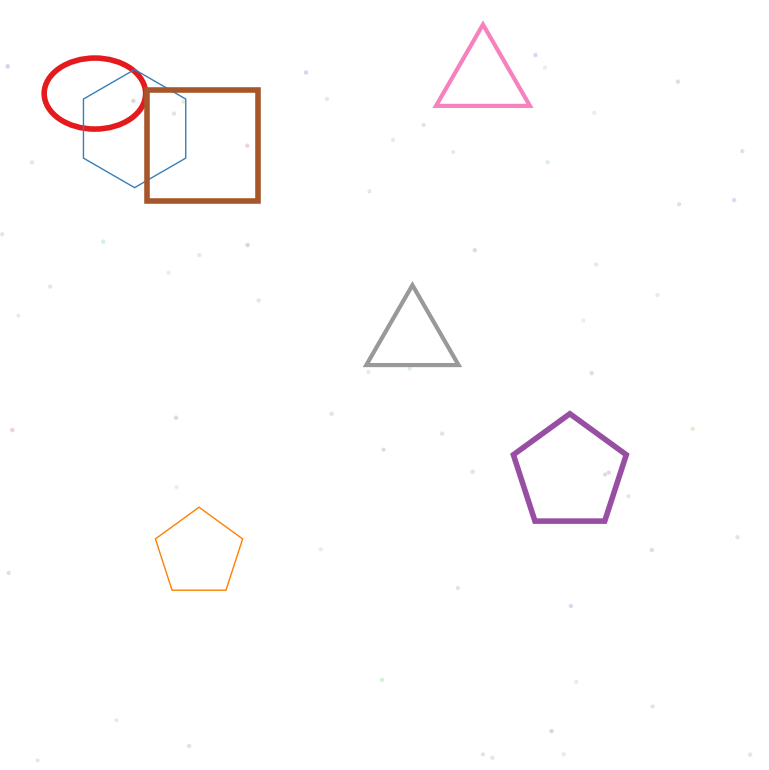[{"shape": "oval", "thickness": 2, "radius": 0.33, "center": [0.123, 0.878]}, {"shape": "hexagon", "thickness": 0.5, "radius": 0.38, "center": [0.175, 0.833]}, {"shape": "pentagon", "thickness": 2, "radius": 0.39, "center": [0.74, 0.386]}, {"shape": "pentagon", "thickness": 0.5, "radius": 0.3, "center": [0.258, 0.282]}, {"shape": "square", "thickness": 2, "radius": 0.36, "center": [0.263, 0.811]}, {"shape": "triangle", "thickness": 1.5, "radius": 0.35, "center": [0.627, 0.898]}, {"shape": "triangle", "thickness": 1.5, "radius": 0.35, "center": [0.536, 0.56]}]